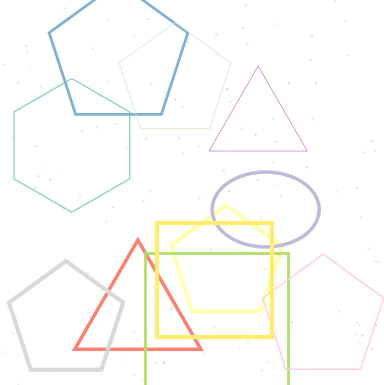[{"shape": "hexagon", "thickness": 1, "radius": 0.87, "center": [0.187, 0.622]}, {"shape": "pentagon", "thickness": 3, "radius": 0.76, "center": [0.588, 0.315]}, {"shape": "oval", "thickness": 2.5, "radius": 0.69, "center": [0.69, 0.456]}, {"shape": "triangle", "thickness": 2.5, "radius": 0.95, "center": [0.358, 0.187]}, {"shape": "pentagon", "thickness": 2, "radius": 0.95, "center": [0.308, 0.856]}, {"shape": "square", "thickness": 2, "radius": 0.93, "center": [0.563, 0.156]}, {"shape": "pentagon", "thickness": 1, "radius": 0.83, "center": [0.839, 0.175]}, {"shape": "pentagon", "thickness": 3, "radius": 0.78, "center": [0.172, 0.166]}, {"shape": "triangle", "thickness": 0.5, "radius": 0.74, "center": [0.671, 0.681]}, {"shape": "pentagon", "thickness": 0.5, "radius": 0.76, "center": [0.455, 0.789]}, {"shape": "square", "thickness": 3, "radius": 0.74, "center": [0.556, 0.273]}]